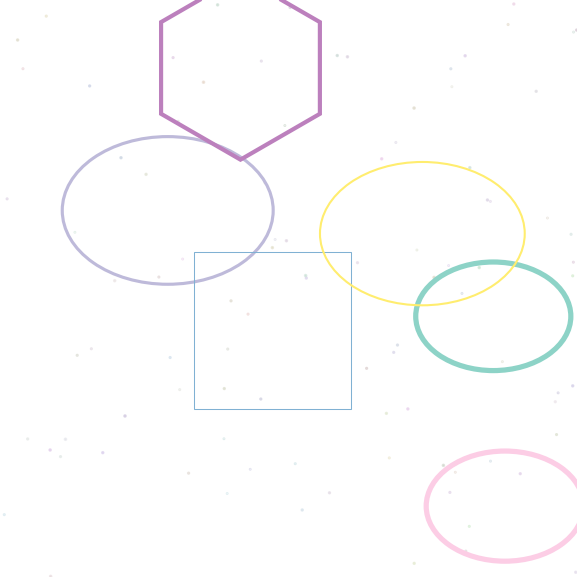[{"shape": "oval", "thickness": 2.5, "radius": 0.67, "center": [0.854, 0.451]}, {"shape": "oval", "thickness": 1.5, "radius": 0.91, "center": [0.29, 0.635]}, {"shape": "square", "thickness": 0.5, "radius": 0.68, "center": [0.472, 0.427]}, {"shape": "oval", "thickness": 2.5, "radius": 0.68, "center": [0.874, 0.123]}, {"shape": "hexagon", "thickness": 2, "radius": 0.79, "center": [0.416, 0.881]}, {"shape": "oval", "thickness": 1, "radius": 0.89, "center": [0.731, 0.595]}]